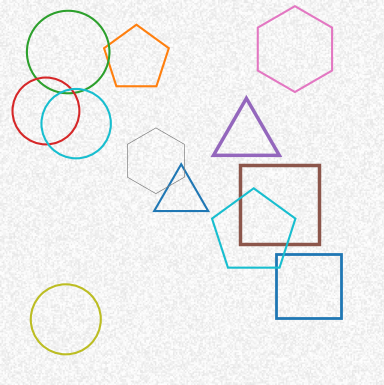[{"shape": "square", "thickness": 2, "radius": 0.42, "center": [0.801, 0.258]}, {"shape": "triangle", "thickness": 1.5, "radius": 0.41, "center": [0.471, 0.492]}, {"shape": "pentagon", "thickness": 1.5, "radius": 0.44, "center": [0.354, 0.847]}, {"shape": "circle", "thickness": 1.5, "radius": 0.54, "center": [0.177, 0.865]}, {"shape": "circle", "thickness": 1.5, "radius": 0.43, "center": [0.119, 0.712]}, {"shape": "triangle", "thickness": 2.5, "radius": 0.49, "center": [0.64, 0.646]}, {"shape": "square", "thickness": 2.5, "radius": 0.51, "center": [0.725, 0.469]}, {"shape": "hexagon", "thickness": 1.5, "radius": 0.56, "center": [0.766, 0.872]}, {"shape": "hexagon", "thickness": 0.5, "radius": 0.43, "center": [0.405, 0.582]}, {"shape": "circle", "thickness": 1.5, "radius": 0.45, "center": [0.171, 0.171]}, {"shape": "circle", "thickness": 1.5, "radius": 0.45, "center": [0.198, 0.679]}, {"shape": "pentagon", "thickness": 1.5, "radius": 0.57, "center": [0.659, 0.397]}]